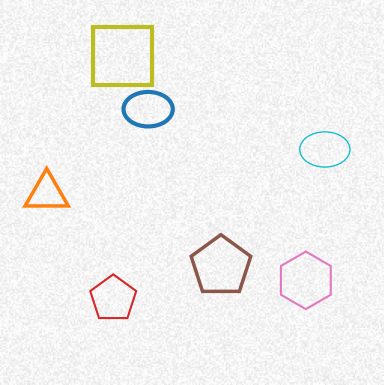[{"shape": "oval", "thickness": 3, "radius": 0.32, "center": [0.385, 0.716]}, {"shape": "triangle", "thickness": 2.5, "radius": 0.32, "center": [0.121, 0.498]}, {"shape": "pentagon", "thickness": 1.5, "radius": 0.31, "center": [0.294, 0.225]}, {"shape": "pentagon", "thickness": 2.5, "radius": 0.41, "center": [0.574, 0.309]}, {"shape": "hexagon", "thickness": 1.5, "radius": 0.37, "center": [0.794, 0.272]}, {"shape": "square", "thickness": 3, "radius": 0.38, "center": [0.318, 0.854]}, {"shape": "oval", "thickness": 1, "radius": 0.33, "center": [0.844, 0.612]}]